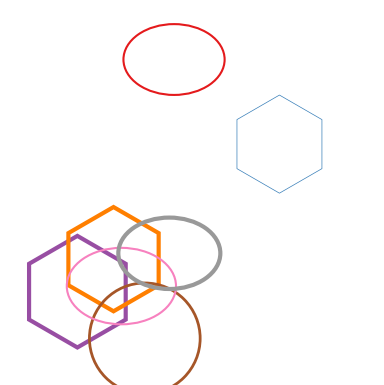[{"shape": "oval", "thickness": 1.5, "radius": 0.66, "center": [0.452, 0.845]}, {"shape": "hexagon", "thickness": 0.5, "radius": 0.64, "center": [0.726, 0.626]}, {"shape": "hexagon", "thickness": 3, "radius": 0.72, "center": [0.201, 0.242]}, {"shape": "hexagon", "thickness": 3, "radius": 0.68, "center": [0.295, 0.327]}, {"shape": "circle", "thickness": 2, "radius": 0.72, "center": [0.376, 0.121]}, {"shape": "oval", "thickness": 1.5, "radius": 0.71, "center": [0.315, 0.257]}, {"shape": "oval", "thickness": 3, "radius": 0.66, "center": [0.44, 0.342]}]